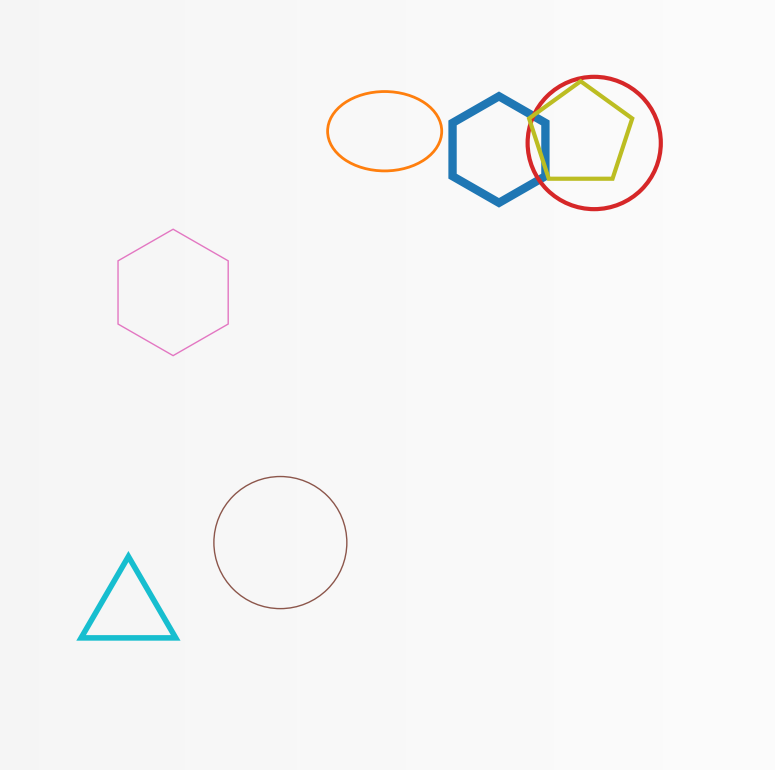[{"shape": "hexagon", "thickness": 3, "radius": 0.35, "center": [0.644, 0.806]}, {"shape": "oval", "thickness": 1, "radius": 0.37, "center": [0.496, 0.83]}, {"shape": "circle", "thickness": 1.5, "radius": 0.43, "center": [0.767, 0.814]}, {"shape": "circle", "thickness": 0.5, "radius": 0.43, "center": [0.362, 0.295]}, {"shape": "hexagon", "thickness": 0.5, "radius": 0.41, "center": [0.223, 0.62]}, {"shape": "pentagon", "thickness": 1.5, "radius": 0.35, "center": [0.749, 0.825]}, {"shape": "triangle", "thickness": 2, "radius": 0.35, "center": [0.166, 0.207]}]